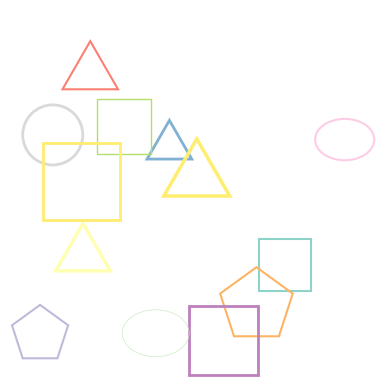[{"shape": "square", "thickness": 1.5, "radius": 0.33, "center": [0.741, 0.312]}, {"shape": "triangle", "thickness": 2.5, "radius": 0.41, "center": [0.215, 0.337]}, {"shape": "pentagon", "thickness": 1.5, "radius": 0.38, "center": [0.104, 0.131]}, {"shape": "triangle", "thickness": 1.5, "radius": 0.42, "center": [0.234, 0.81]}, {"shape": "triangle", "thickness": 2, "radius": 0.33, "center": [0.44, 0.62]}, {"shape": "pentagon", "thickness": 1.5, "radius": 0.5, "center": [0.666, 0.207]}, {"shape": "square", "thickness": 1, "radius": 0.35, "center": [0.322, 0.671]}, {"shape": "oval", "thickness": 1.5, "radius": 0.38, "center": [0.895, 0.637]}, {"shape": "circle", "thickness": 2, "radius": 0.39, "center": [0.137, 0.65]}, {"shape": "square", "thickness": 2, "radius": 0.45, "center": [0.58, 0.115]}, {"shape": "oval", "thickness": 0.5, "radius": 0.43, "center": [0.404, 0.134]}, {"shape": "square", "thickness": 2, "radius": 0.5, "center": [0.211, 0.529]}, {"shape": "triangle", "thickness": 2.5, "radius": 0.49, "center": [0.511, 0.54]}]